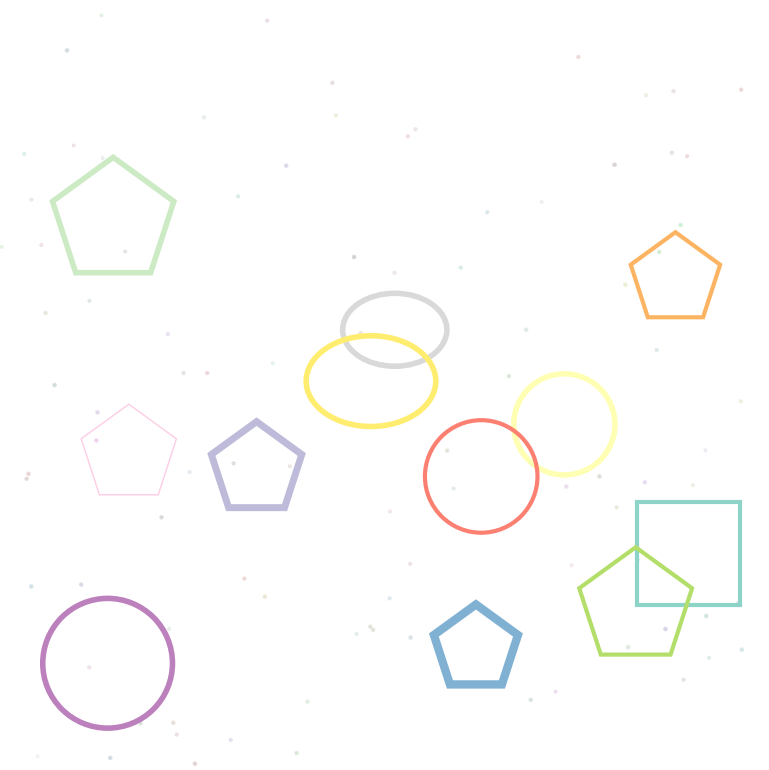[{"shape": "square", "thickness": 1.5, "radius": 0.33, "center": [0.894, 0.281]}, {"shape": "circle", "thickness": 2, "radius": 0.33, "center": [0.733, 0.449]}, {"shape": "pentagon", "thickness": 2.5, "radius": 0.31, "center": [0.333, 0.391]}, {"shape": "circle", "thickness": 1.5, "radius": 0.37, "center": [0.625, 0.381]}, {"shape": "pentagon", "thickness": 3, "radius": 0.29, "center": [0.618, 0.158]}, {"shape": "pentagon", "thickness": 1.5, "radius": 0.31, "center": [0.877, 0.637]}, {"shape": "pentagon", "thickness": 1.5, "radius": 0.39, "center": [0.826, 0.212]}, {"shape": "pentagon", "thickness": 0.5, "radius": 0.33, "center": [0.167, 0.41]}, {"shape": "oval", "thickness": 2, "radius": 0.34, "center": [0.513, 0.572]}, {"shape": "circle", "thickness": 2, "radius": 0.42, "center": [0.14, 0.139]}, {"shape": "pentagon", "thickness": 2, "radius": 0.41, "center": [0.147, 0.713]}, {"shape": "oval", "thickness": 2, "radius": 0.42, "center": [0.482, 0.505]}]